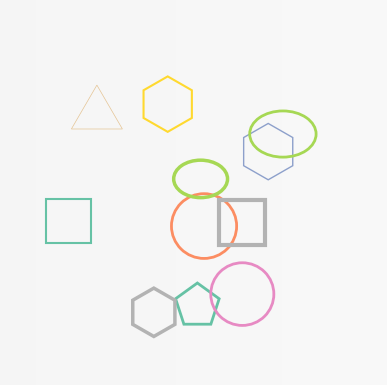[{"shape": "pentagon", "thickness": 2, "radius": 0.3, "center": [0.509, 0.206]}, {"shape": "square", "thickness": 1.5, "radius": 0.29, "center": [0.177, 0.426]}, {"shape": "circle", "thickness": 2, "radius": 0.42, "center": [0.527, 0.413]}, {"shape": "hexagon", "thickness": 1, "radius": 0.37, "center": [0.692, 0.606]}, {"shape": "circle", "thickness": 2, "radius": 0.41, "center": [0.625, 0.236]}, {"shape": "oval", "thickness": 2.5, "radius": 0.35, "center": [0.518, 0.535]}, {"shape": "oval", "thickness": 2, "radius": 0.43, "center": [0.73, 0.652]}, {"shape": "hexagon", "thickness": 1.5, "radius": 0.36, "center": [0.433, 0.73]}, {"shape": "triangle", "thickness": 0.5, "radius": 0.38, "center": [0.25, 0.703]}, {"shape": "hexagon", "thickness": 2.5, "radius": 0.31, "center": [0.397, 0.189]}, {"shape": "square", "thickness": 3, "radius": 0.3, "center": [0.625, 0.422]}]